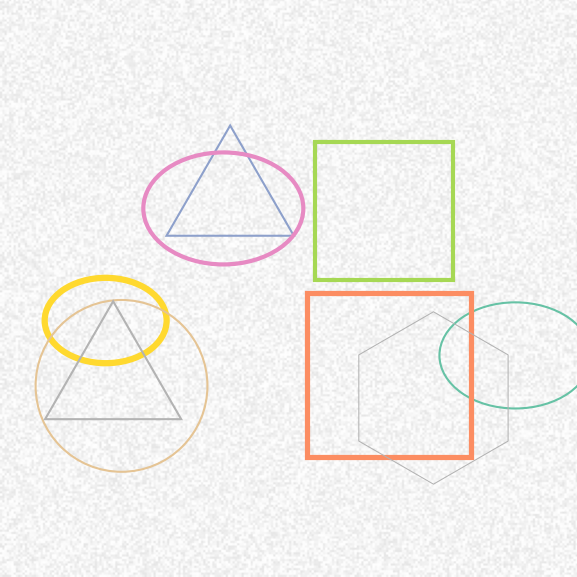[{"shape": "oval", "thickness": 1, "radius": 0.66, "center": [0.892, 0.384]}, {"shape": "square", "thickness": 2.5, "radius": 0.71, "center": [0.673, 0.35]}, {"shape": "triangle", "thickness": 1, "radius": 0.64, "center": [0.399, 0.655]}, {"shape": "oval", "thickness": 2, "radius": 0.69, "center": [0.387, 0.638]}, {"shape": "square", "thickness": 2, "radius": 0.6, "center": [0.665, 0.634]}, {"shape": "oval", "thickness": 3, "radius": 0.53, "center": [0.183, 0.444]}, {"shape": "circle", "thickness": 1, "radius": 0.74, "center": [0.21, 0.331]}, {"shape": "hexagon", "thickness": 0.5, "radius": 0.75, "center": [0.751, 0.31]}, {"shape": "triangle", "thickness": 1, "radius": 0.68, "center": [0.196, 0.341]}]